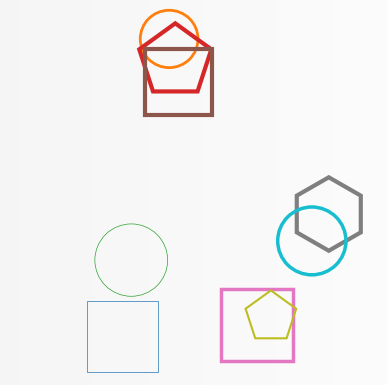[{"shape": "square", "thickness": 0.5, "radius": 0.46, "center": [0.315, 0.126]}, {"shape": "circle", "thickness": 2, "radius": 0.37, "center": [0.436, 0.899]}, {"shape": "circle", "thickness": 0.5, "radius": 0.47, "center": [0.339, 0.324]}, {"shape": "pentagon", "thickness": 3, "radius": 0.49, "center": [0.452, 0.842]}, {"shape": "square", "thickness": 3, "radius": 0.43, "center": [0.461, 0.786]}, {"shape": "square", "thickness": 2.5, "radius": 0.47, "center": [0.663, 0.156]}, {"shape": "hexagon", "thickness": 3, "radius": 0.48, "center": [0.848, 0.444]}, {"shape": "pentagon", "thickness": 1.5, "radius": 0.34, "center": [0.699, 0.177]}, {"shape": "circle", "thickness": 2.5, "radius": 0.44, "center": [0.805, 0.374]}]